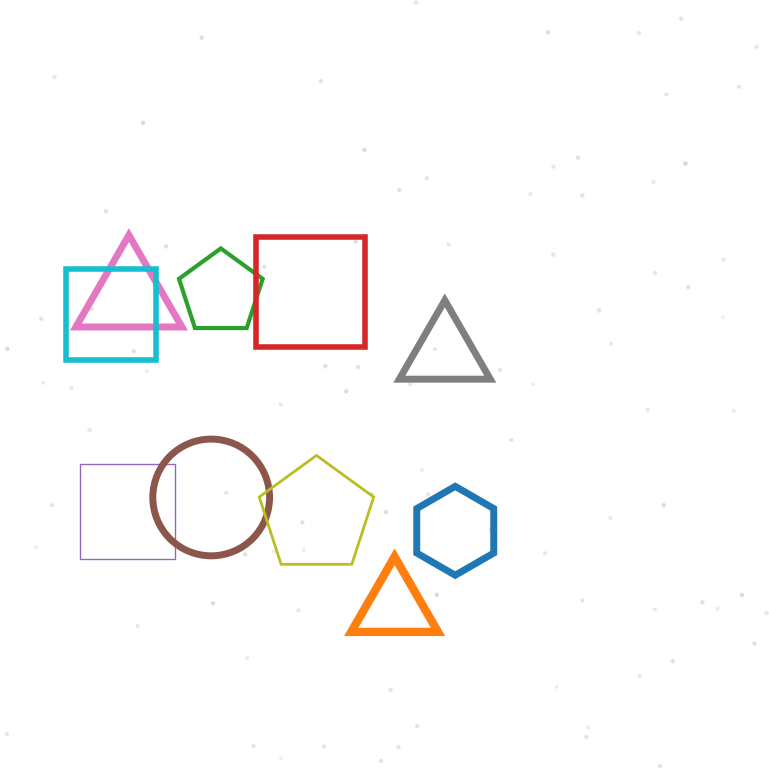[{"shape": "hexagon", "thickness": 2.5, "radius": 0.29, "center": [0.591, 0.311]}, {"shape": "triangle", "thickness": 3, "radius": 0.33, "center": [0.512, 0.212]}, {"shape": "pentagon", "thickness": 1.5, "radius": 0.29, "center": [0.287, 0.62]}, {"shape": "square", "thickness": 2, "radius": 0.36, "center": [0.403, 0.62]}, {"shape": "square", "thickness": 0.5, "radius": 0.31, "center": [0.165, 0.336]}, {"shape": "circle", "thickness": 2.5, "radius": 0.38, "center": [0.274, 0.354]}, {"shape": "triangle", "thickness": 2.5, "radius": 0.4, "center": [0.167, 0.615]}, {"shape": "triangle", "thickness": 2.5, "radius": 0.34, "center": [0.578, 0.542]}, {"shape": "pentagon", "thickness": 1, "radius": 0.39, "center": [0.411, 0.33]}, {"shape": "square", "thickness": 2, "radius": 0.29, "center": [0.144, 0.592]}]